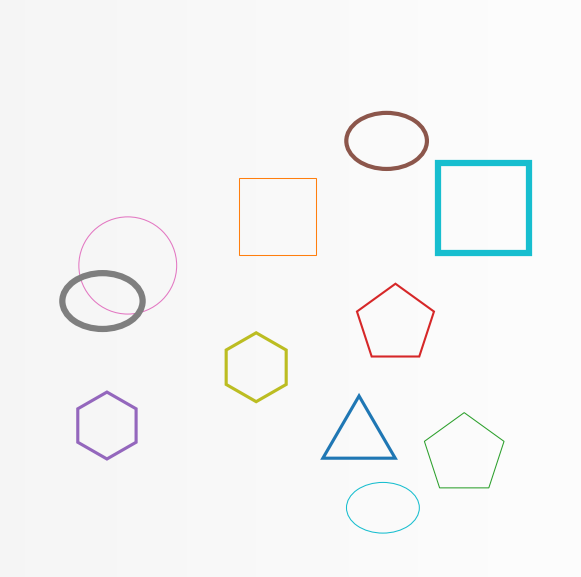[{"shape": "triangle", "thickness": 1.5, "radius": 0.36, "center": [0.618, 0.242]}, {"shape": "square", "thickness": 0.5, "radius": 0.33, "center": [0.477, 0.625]}, {"shape": "pentagon", "thickness": 0.5, "radius": 0.36, "center": [0.799, 0.213]}, {"shape": "pentagon", "thickness": 1, "radius": 0.35, "center": [0.68, 0.438]}, {"shape": "hexagon", "thickness": 1.5, "radius": 0.29, "center": [0.184, 0.262]}, {"shape": "oval", "thickness": 2, "radius": 0.35, "center": [0.665, 0.755]}, {"shape": "circle", "thickness": 0.5, "radius": 0.42, "center": [0.22, 0.539]}, {"shape": "oval", "thickness": 3, "radius": 0.35, "center": [0.176, 0.478]}, {"shape": "hexagon", "thickness": 1.5, "radius": 0.3, "center": [0.441, 0.363]}, {"shape": "oval", "thickness": 0.5, "radius": 0.31, "center": [0.659, 0.12]}, {"shape": "square", "thickness": 3, "radius": 0.39, "center": [0.832, 0.639]}]